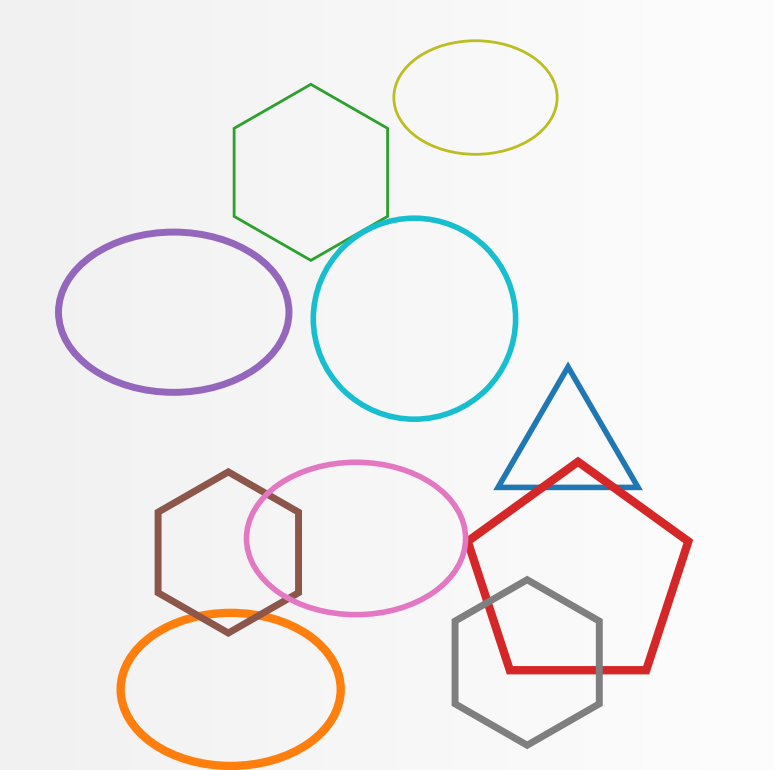[{"shape": "triangle", "thickness": 2, "radius": 0.52, "center": [0.733, 0.419]}, {"shape": "oval", "thickness": 3, "radius": 0.71, "center": [0.298, 0.105]}, {"shape": "hexagon", "thickness": 1, "radius": 0.57, "center": [0.401, 0.776]}, {"shape": "pentagon", "thickness": 3, "radius": 0.75, "center": [0.746, 0.251]}, {"shape": "oval", "thickness": 2.5, "radius": 0.74, "center": [0.224, 0.595]}, {"shape": "hexagon", "thickness": 2.5, "radius": 0.52, "center": [0.295, 0.283]}, {"shape": "oval", "thickness": 2, "radius": 0.71, "center": [0.459, 0.301]}, {"shape": "hexagon", "thickness": 2.5, "radius": 0.54, "center": [0.68, 0.14]}, {"shape": "oval", "thickness": 1, "radius": 0.53, "center": [0.614, 0.873]}, {"shape": "circle", "thickness": 2, "radius": 0.65, "center": [0.535, 0.586]}]